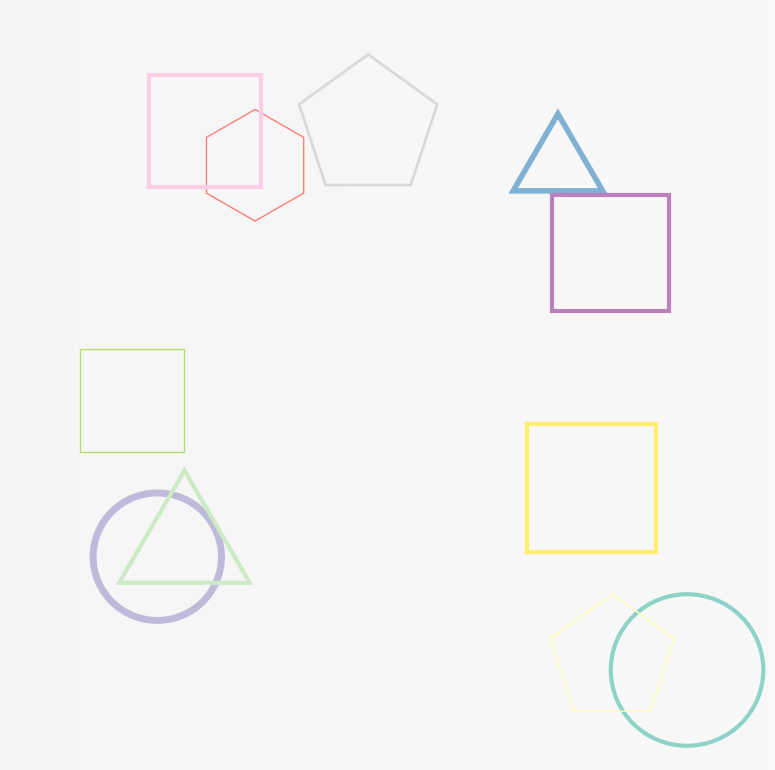[{"shape": "circle", "thickness": 1.5, "radius": 0.49, "center": [0.887, 0.13]}, {"shape": "pentagon", "thickness": 0.5, "radius": 0.42, "center": [0.79, 0.144]}, {"shape": "circle", "thickness": 2.5, "radius": 0.41, "center": [0.203, 0.277]}, {"shape": "hexagon", "thickness": 0.5, "radius": 0.36, "center": [0.329, 0.785]}, {"shape": "triangle", "thickness": 2, "radius": 0.33, "center": [0.72, 0.785]}, {"shape": "square", "thickness": 0.5, "radius": 0.33, "center": [0.17, 0.479]}, {"shape": "square", "thickness": 1.5, "radius": 0.36, "center": [0.264, 0.83]}, {"shape": "pentagon", "thickness": 1, "radius": 0.47, "center": [0.475, 0.836]}, {"shape": "square", "thickness": 1.5, "radius": 0.38, "center": [0.788, 0.672]}, {"shape": "triangle", "thickness": 1.5, "radius": 0.49, "center": [0.238, 0.292]}, {"shape": "square", "thickness": 1.5, "radius": 0.42, "center": [0.763, 0.366]}]